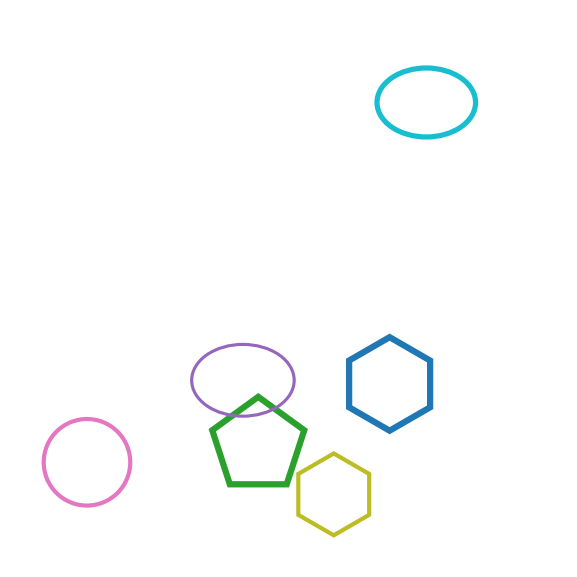[{"shape": "hexagon", "thickness": 3, "radius": 0.4, "center": [0.675, 0.334]}, {"shape": "pentagon", "thickness": 3, "radius": 0.42, "center": [0.447, 0.228]}, {"shape": "oval", "thickness": 1.5, "radius": 0.44, "center": [0.421, 0.341]}, {"shape": "circle", "thickness": 2, "radius": 0.37, "center": [0.151, 0.199]}, {"shape": "hexagon", "thickness": 2, "radius": 0.35, "center": [0.578, 0.143]}, {"shape": "oval", "thickness": 2.5, "radius": 0.43, "center": [0.738, 0.822]}]